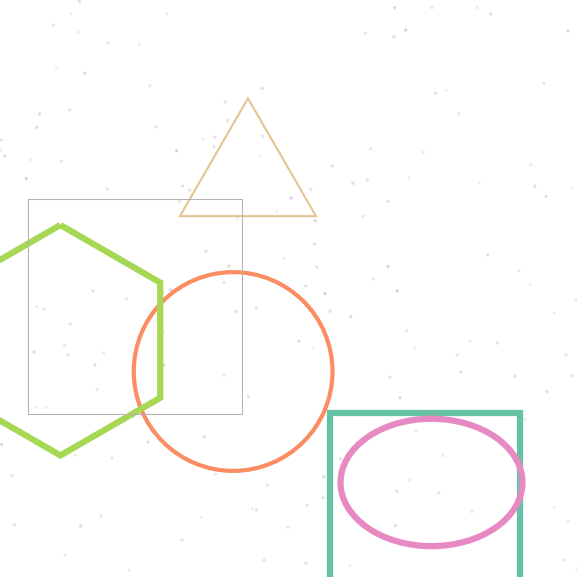[{"shape": "square", "thickness": 3, "radius": 0.82, "center": [0.736, 0.12]}, {"shape": "circle", "thickness": 2, "radius": 0.86, "center": [0.404, 0.356]}, {"shape": "oval", "thickness": 3, "radius": 0.79, "center": [0.747, 0.164]}, {"shape": "hexagon", "thickness": 3, "radius": 1.0, "center": [0.105, 0.41]}, {"shape": "triangle", "thickness": 1, "radius": 0.68, "center": [0.429, 0.693]}, {"shape": "square", "thickness": 0.5, "radius": 0.93, "center": [0.234, 0.468]}]